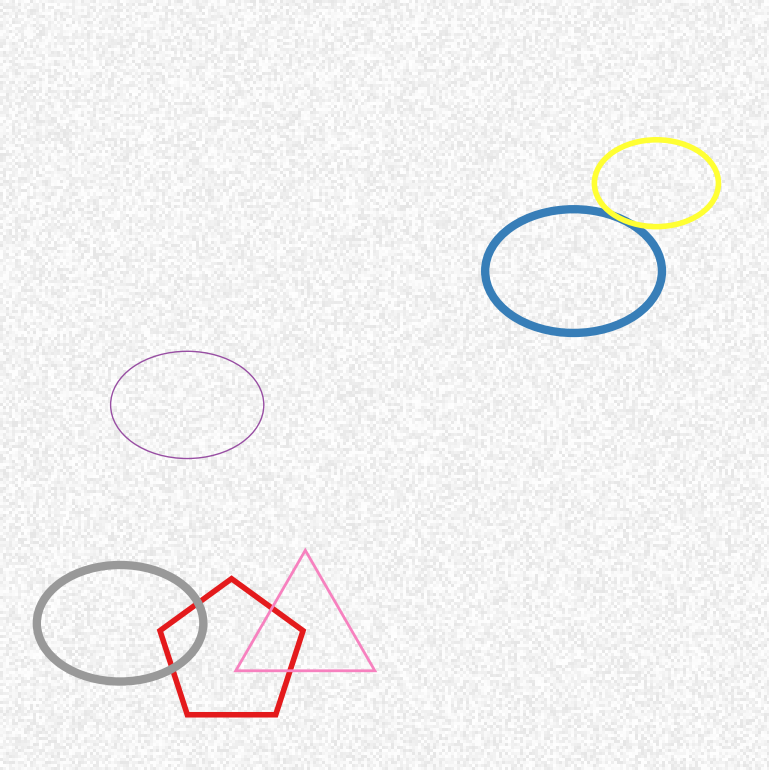[{"shape": "pentagon", "thickness": 2, "radius": 0.49, "center": [0.301, 0.151]}, {"shape": "oval", "thickness": 3, "radius": 0.57, "center": [0.745, 0.648]}, {"shape": "oval", "thickness": 0.5, "radius": 0.5, "center": [0.243, 0.474]}, {"shape": "oval", "thickness": 2, "radius": 0.4, "center": [0.852, 0.762]}, {"shape": "triangle", "thickness": 1, "radius": 0.52, "center": [0.396, 0.181]}, {"shape": "oval", "thickness": 3, "radius": 0.54, "center": [0.156, 0.191]}]